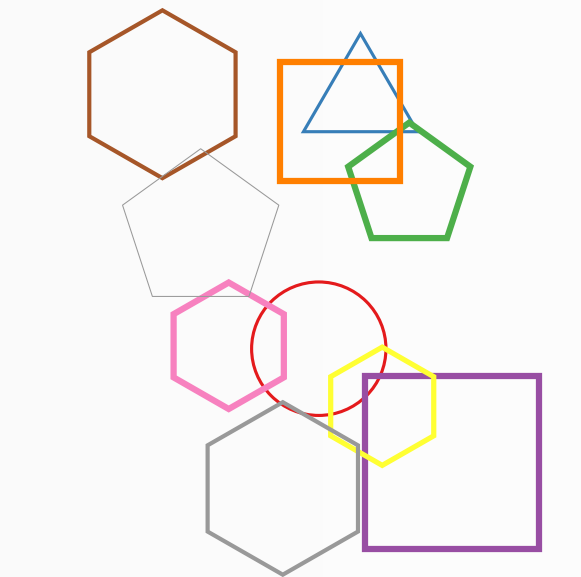[{"shape": "circle", "thickness": 1.5, "radius": 0.58, "center": [0.548, 0.395]}, {"shape": "triangle", "thickness": 1.5, "radius": 0.57, "center": [0.62, 0.828]}, {"shape": "pentagon", "thickness": 3, "radius": 0.55, "center": [0.704, 0.676]}, {"shape": "square", "thickness": 3, "radius": 0.75, "center": [0.778, 0.198]}, {"shape": "square", "thickness": 3, "radius": 0.52, "center": [0.585, 0.789]}, {"shape": "hexagon", "thickness": 2.5, "radius": 0.51, "center": [0.658, 0.296]}, {"shape": "hexagon", "thickness": 2, "radius": 0.73, "center": [0.279, 0.836]}, {"shape": "hexagon", "thickness": 3, "radius": 0.55, "center": [0.393, 0.4]}, {"shape": "hexagon", "thickness": 2, "radius": 0.75, "center": [0.487, 0.153]}, {"shape": "pentagon", "thickness": 0.5, "radius": 0.71, "center": [0.345, 0.6]}]